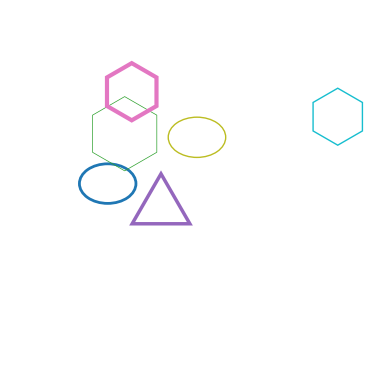[{"shape": "oval", "thickness": 2, "radius": 0.37, "center": [0.28, 0.523]}, {"shape": "hexagon", "thickness": 0.5, "radius": 0.48, "center": [0.324, 0.653]}, {"shape": "triangle", "thickness": 2.5, "radius": 0.43, "center": [0.418, 0.462]}, {"shape": "hexagon", "thickness": 3, "radius": 0.37, "center": [0.342, 0.762]}, {"shape": "oval", "thickness": 1, "radius": 0.37, "center": [0.512, 0.643]}, {"shape": "hexagon", "thickness": 1, "radius": 0.37, "center": [0.877, 0.697]}]